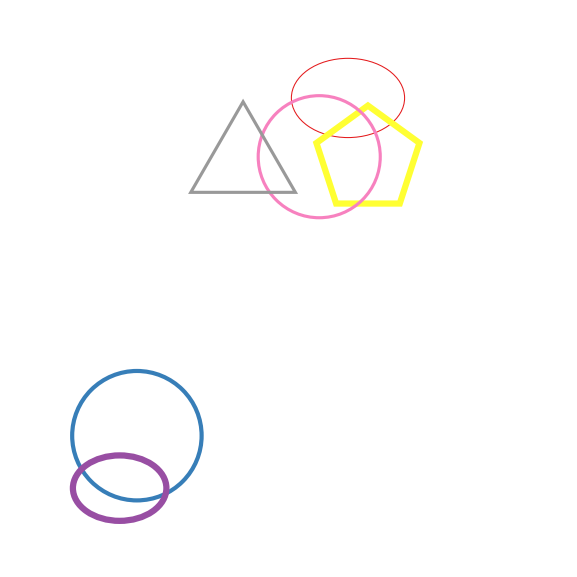[{"shape": "oval", "thickness": 0.5, "radius": 0.49, "center": [0.603, 0.83]}, {"shape": "circle", "thickness": 2, "radius": 0.56, "center": [0.237, 0.245]}, {"shape": "oval", "thickness": 3, "radius": 0.4, "center": [0.207, 0.154]}, {"shape": "pentagon", "thickness": 3, "radius": 0.47, "center": [0.637, 0.723]}, {"shape": "circle", "thickness": 1.5, "radius": 0.53, "center": [0.553, 0.728]}, {"shape": "triangle", "thickness": 1.5, "radius": 0.52, "center": [0.421, 0.718]}]